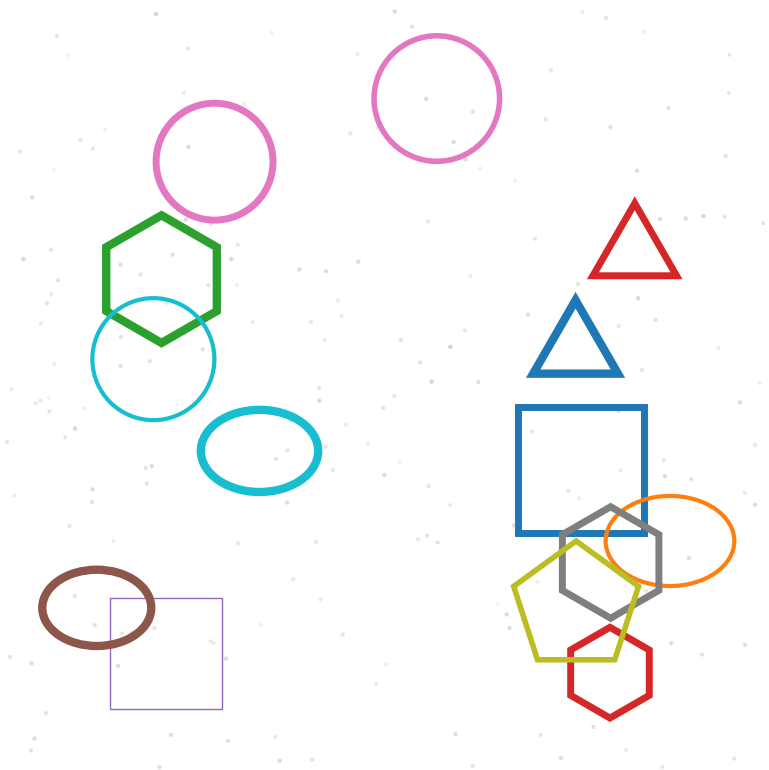[{"shape": "triangle", "thickness": 3, "radius": 0.32, "center": [0.747, 0.547]}, {"shape": "square", "thickness": 2.5, "radius": 0.41, "center": [0.754, 0.389]}, {"shape": "oval", "thickness": 1.5, "radius": 0.42, "center": [0.87, 0.297]}, {"shape": "hexagon", "thickness": 3, "radius": 0.41, "center": [0.21, 0.637]}, {"shape": "triangle", "thickness": 2.5, "radius": 0.31, "center": [0.824, 0.673]}, {"shape": "hexagon", "thickness": 2.5, "radius": 0.29, "center": [0.792, 0.126]}, {"shape": "square", "thickness": 0.5, "radius": 0.36, "center": [0.216, 0.151]}, {"shape": "oval", "thickness": 3, "radius": 0.35, "center": [0.126, 0.211]}, {"shape": "circle", "thickness": 2, "radius": 0.41, "center": [0.567, 0.872]}, {"shape": "circle", "thickness": 2.5, "radius": 0.38, "center": [0.279, 0.79]}, {"shape": "hexagon", "thickness": 2.5, "radius": 0.36, "center": [0.793, 0.269]}, {"shape": "pentagon", "thickness": 2, "radius": 0.43, "center": [0.748, 0.212]}, {"shape": "circle", "thickness": 1.5, "radius": 0.4, "center": [0.199, 0.534]}, {"shape": "oval", "thickness": 3, "radius": 0.38, "center": [0.337, 0.414]}]